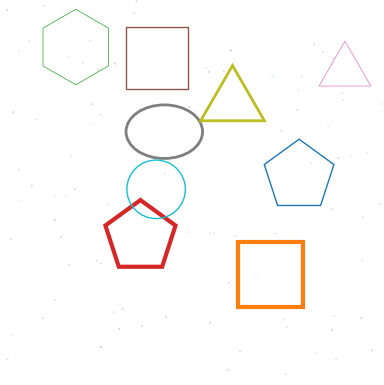[{"shape": "pentagon", "thickness": 1, "radius": 0.48, "center": [0.777, 0.543]}, {"shape": "square", "thickness": 3, "radius": 0.42, "center": [0.703, 0.287]}, {"shape": "hexagon", "thickness": 0.5, "radius": 0.49, "center": [0.197, 0.878]}, {"shape": "pentagon", "thickness": 3, "radius": 0.48, "center": [0.365, 0.385]}, {"shape": "square", "thickness": 1, "radius": 0.4, "center": [0.407, 0.849]}, {"shape": "triangle", "thickness": 0.5, "radius": 0.39, "center": [0.896, 0.815]}, {"shape": "oval", "thickness": 2, "radius": 0.5, "center": [0.427, 0.658]}, {"shape": "triangle", "thickness": 2, "radius": 0.48, "center": [0.604, 0.734]}, {"shape": "circle", "thickness": 1, "radius": 0.38, "center": [0.405, 0.508]}]